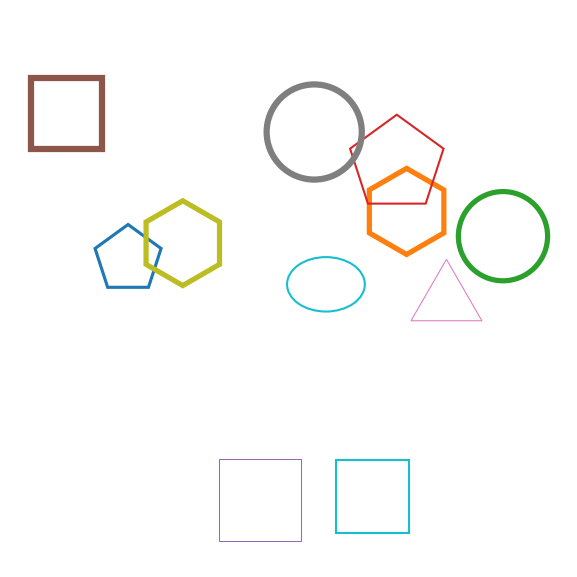[{"shape": "pentagon", "thickness": 1.5, "radius": 0.3, "center": [0.222, 0.55]}, {"shape": "hexagon", "thickness": 2.5, "radius": 0.37, "center": [0.704, 0.633]}, {"shape": "circle", "thickness": 2.5, "radius": 0.39, "center": [0.871, 0.59]}, {"shape": "pentagon", "thickness": 1, "radius": 0.43, "center": [0.687, 0.715]}, {"shape": "square", "thickness": 0.5, "radius": 0.36, "center": [0.451, 0.133]}, {"shape": "square", "thickness": 3, "radius": 0.31, "center": [0.115, 0.803]}, {"shape": "triangle", "thickness": 0.5, "radius": 0.35, "center": [0.773, 0.479]}, {"shape": "circle", "thickness": 3, "radius": 0.41, "center": [0.544, 0.771]}, {"shape": "hexagon", "thickness": 2.5, "radius": 0.37, "center": [0.317, 0.578]}, {"shape": "square", "thickness": 1, "radius": 0.32, "center": [0.645, 0.139]}, {"shape": "oval", "thickness": 1, "radius": 0.34, "center": [0.564, 0.507]}]